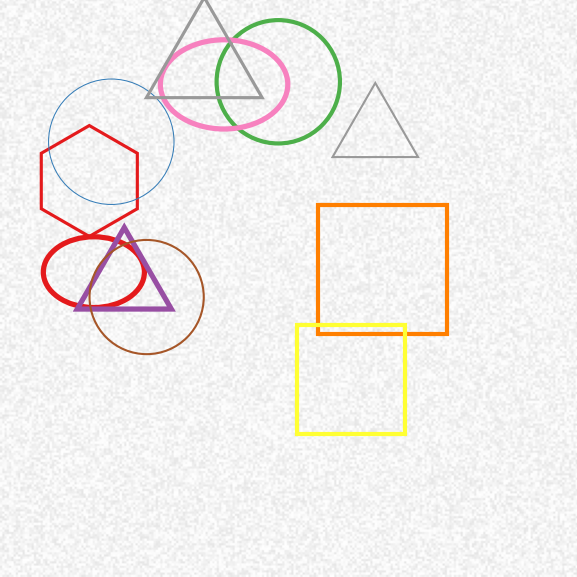[{"shape": "oval", "thickness": 2.5, "radius": 0.44, "center": [0.163, 0.528]}, {"shape": "hexagon", "thickness": 1.5, "radius": 0.48, "center": [0.155, 0.686]}, {"shape": "circle", "thickness": 0.5, "radius": 0.54, "center": [0.193, 0.754]}, {"shape": "circle", "thickness": 2, "radius": 0.53, "center": [0.482, 0.858]}, {"shape": "triangle", "thickness": 2.5, "radius": 0.47, "center": [0.215, 0.511]}, {"shape": "square", "thickness": 2, "radius": 0.56, "center": [0.662, 0.533]}, {"shape": "square", "thickness": 2, "radius": 0.47, "center": [0.608, 0.342]}, {"shape": "circle", "thickness": 1, "radius": 0.49, "center": [0.254, 0.485]}, {"shape": "oval", "thickness": 2.5, "radius": 0.55, "center": [0.388, 0.853]}, {"shape": "triangle", "thickness": 1.5, "radius": 0.58, "center": [0.354, 0.888]}, {"shape": "triangle", "thickness": 1, "radius": 0.43, "center": [0.65, 0.77]}]